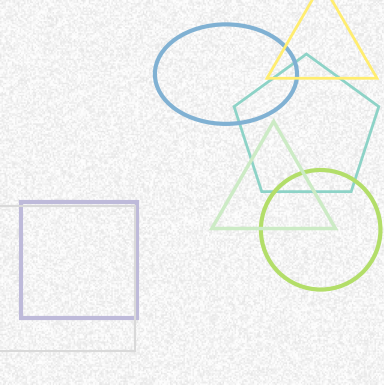[{"shape": "pentagon", "thickness": 2, "radius": 0.99, "center": [0.796, 0.662]}, {"shape": "square", "thickness": 3, "radius": 0.75, "center": [0.205, 0.324]}, {"shape": "oval", "thickness": 3, "radius": 0.92, "center": [0.587, 0.807]}, {"shape": "circle", "thickness": 3, "radius": 0.78, "center": [0.833, 0.403]}, {"shape": "square", "thickness": 1.5, "radius": 0.94, "center": [0.162, 0.276]}, {"shape": "triangle", "thickness": 2.5, "radius": 0.93, "center": [0.711, 0.499]}, {"shape": "triangle", "thickness": 2, "radius": 0.82, "center": [0.836, 0.879]}]